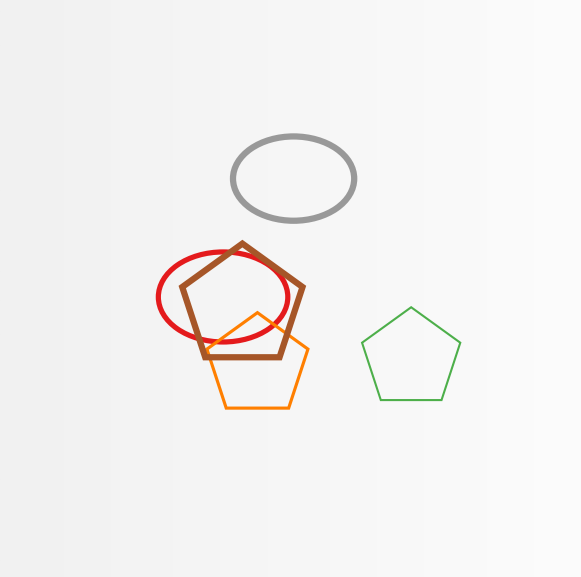[{"shape": "oval", "thickness": 2.5, "radius": 0.56, "center": [0.384, 0.485]}, {"shape": "pentagon", "thickness": 1, "radius": 0.44, "center": [0.707, 0.378]}, {"shape": "pentagon", "thickness": 1.5, "radius": 0.46, "center": [0.443, 0.366]}, {"shape": "pentagon", "thickness": 3, "radius": 0.54, "center": [0.417, 0.469]}, {"shape": "oval", "thickness": 3, "radius": 0.52, "center": [0.505, 0.69]}]